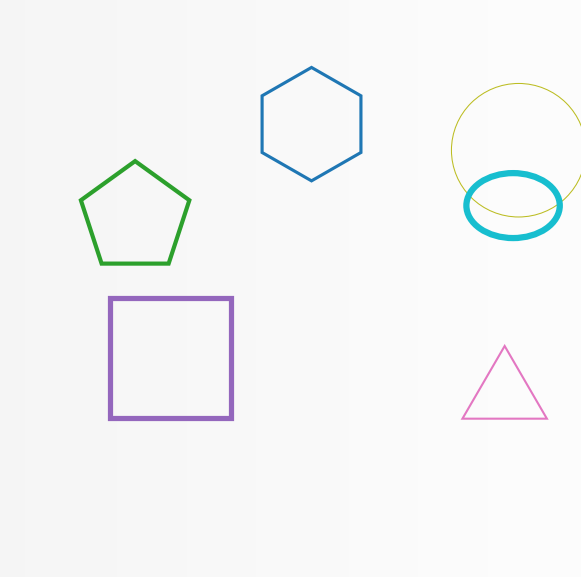[{"shape": "hexagon", "thickness": 1.5, "radius": 0.49, "center": [0.536, 0.784]}, {"shape": "pentagon", "thickness": 2, "radius": 0.49, "center": [0.232, 0.622]}, {"shape": "square", "thickness": 2.5, "radius": 0.52, "center": [0.294, 0.379]}, {"shape": "triangle", "thickness": 1, "radius": 0.42, "center": [0.868, 0.316]}, {"shape": "circle", "thickness": 0.5, "radius": 0.58, "center": [0.892, 0.739]}, {"shape": "oval", "thickness": 3, "radius": 0.4, "center": [0.883, 0.643]}]